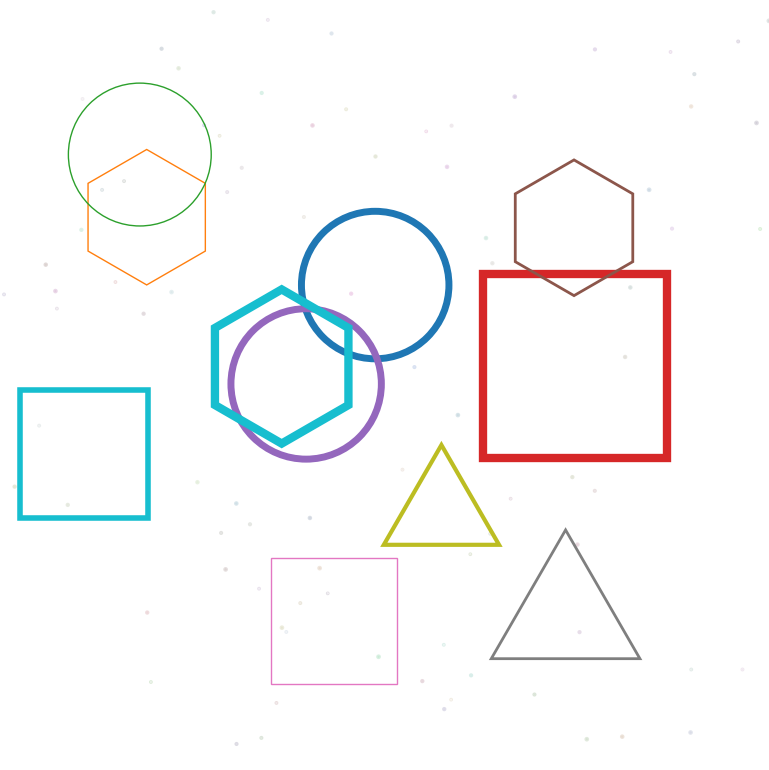[{"shape": "circle", "thickness": 2.5, "radius": 0.48, "center": [0.487, 0.63]}, {"shape": "hexagon", "thickness": 0.5, "radius": 0.44, "center": [0.191, 0.718]}, {"shape": "circle", "thickness": 0.5, "radius": 0.46, "center": [0.182, 0.799]}, {"shape": "square", "thickness": 3, "radius": 0.6, "center": [0.746, 0.525]}, {"shape": "circle", "thickness": 2.5, "radius": 0.49, "center": [0.398, 0.501]}, {"shape": "hexagon", "thickness": 1, "radius": 0.44, "center": [0.745, 0.704]}, {"shape": "square", "thickness": 0.5, "radius": 0.41, "center": [0.433, 0.193]}, {"shape": "triangle", "thickness": 1, "radius": 0.56, "center": [0.735, 0.2]}, {"shape": "triangle", "thickness": 1.5, "radius": 0.43, "center": [0.573, 0.336]}, {"shape": "hexagon", "thickness": 3, "radius": 0.5, "center": [0.366, 0.524]}, {"shape": "square", "thickness": 2, "radius": 0.41, "center": [0.109, 0.411]}]